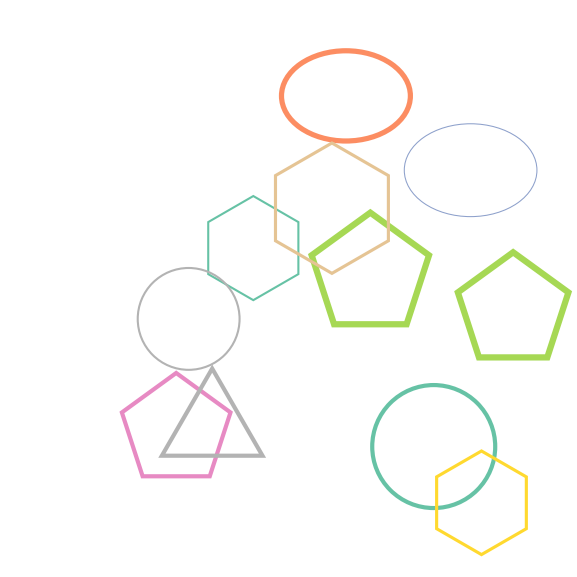[{"shape": "circle", "thickness": 2, "radius": 0.53, "center": [0.751, 0.226]}, {"shape": "hexagon", "thickness": 1, "radius": 0.45, "center": [0.439, 0.57]}, {"shape": "oval", "thickness": 2.5, "radius": 0.56, "center": [0.599, 0.833]}, {"shape": "oval", "thickness": 0.5, "radius": 0.57, "center": [0.815, 0.704]}, {"shape": "pentagon", "thickness": 2, "radius": 0.49, "center": [0.305, 0.254]}, {"shape": "pentagon", "thickness": 3, "radius": 0.53, "center": [0.641, 0.524]}, {"shape": "pentagon", "thickness": 3, "radius": 0.5, "center": [0.889, 0.462]}, {"shape": "hexagon", "thickness": 1.5, "radius": 0.45, "center": [0.834, 0.129]}, {"shape": "hexagon", "thickness": 1.5, "radius": 0.56, "center": [0.575, 0.639]}, {"shape": "triangle", "thickness": 2, "radius": 0.5, "center": [0.367, 0.26]}, {"shape": "circle", "thickness": 1, "radius": 0.44, "center": [0.327, 0.447]}]